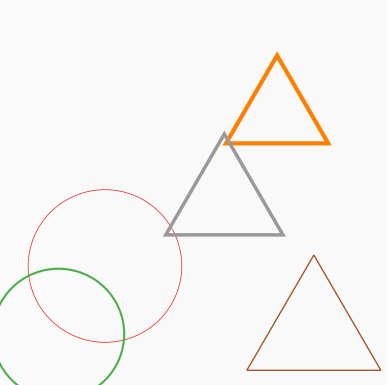[{"shape": "circle", "thickness": 0.5, "radius": 0.99, "center": [0.271, 0.309]}, {"shape": "circle", "thickness": 1.5, "radius": 0.85, "center": [0.151, 0.132]}, {"shape": "triangle", "thickness": 3, "radius": 0.76, "center": [0.715, 0.704]}, {"shape": "triangle", "thickness": 1, "radius": 1.0, "center": [0.81, 0.138]}, {"shape": "triangle", "thickness": 2.5, "radius": 0.87, "center": [0.579, 0.477]}]